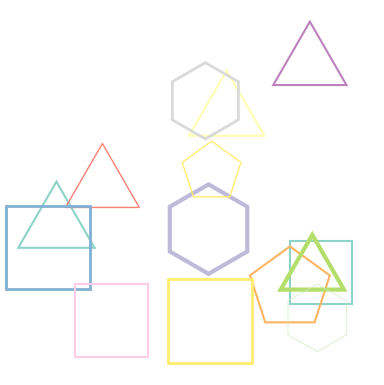[{"shape": "square", "thickness": 1.5, "radius": 0.41, "center": [0.834, 0.292]}, {"shape": "triangle", "thickness": 1.5, "radius": 0.57, "center": [0.147, 0.414]}, {"shape": "triangle", "thickness": 1.5, "radius": 0.56, "center": [0.589, 0.704]}, {"shape": "hexagon", "thickness": 3, "radius": 0.58, "center": [0.542, 0.405]}, {"shape": "triangle", "thickness": 1, "radius": 0.55, "center": [0.266, 0.517]}, {"shape": "square", "thickness": 2, "radius": 0.54, "center": [0.124, 0.357]}, {"shape": "pentagon", "thickness": 1.5, "radius": 0.54, "center": [0.753, 0.251]}, {"shape": "triangle", "thickness": 3, "radius": 0.47, "center": [0.811, 0.295]}, {"shape": "square", "thickness": 1.5, "radius": 0.47, "center": [0.289, 0.166]}, {"shape": "hexagon", "thickness": 2, "radius": 0.5, "center": [0.533, 0.738]}, {"shape": "triangle", "thickness": 1.5, "radius": 0.55, "center": [0.805, 0.834]}, {"shape": "hexagon", "thickness": 0.5, "radius": 0.44, "center": [0.824, 0.174]}, {"shape": "square", "thickness": 2, "radius": 0.55, "center": [0.546, 0.165]}, {"shape": "pentagon", "thickness": 1, "radius": 0.4, "center": [0.55, 0.553]}]